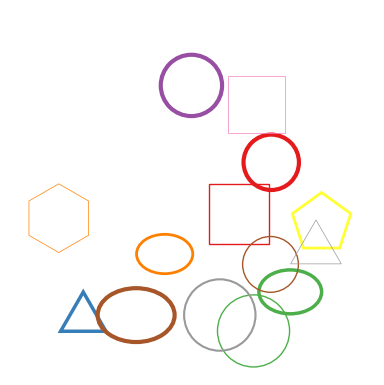[{"shape": "square", "thickness": 1, "radius": 0.39, "center": [0.621, 0.444]}, {"shape": "circle", "thickness": 3, "radius": 0.36, "center": [0.705, 0.578]}, {"shape": "triangle", "thickness": 2.5, "radius": 0.34, "center": [0.216, 0.174]}, {"shape": "oval", "thickness": 2.5, "radius": 0.41, "center": [0.754, 0.242]}, {"shape": "circle", "thickness": 1, "radius": 0.47, "center": [0.659, 0.141]}, {"shape": "circle", "thickness": 3, "radius": 0.4, "center": [0.497, 0.778]}, {"shape": "oval", "thickness": 2, "radius": 0.37, "center": [0.428, 0.34]}, {"shape": "hexagon", "thickness": 0.5, "radius": 0.45, "center": [0.153, 0.433]}, {"shape": "pentagon", "thickness": 2, "radius": 0.4, "center": [0.835, 0.42]}, {"shape": "oval", "thickness": 3, "radius": 0.5, "center": [0.354, 0.182]}, {"shape": "circle", "thickness": 1, "radius": 0.36, "center": [0.703, 0.313]}, {"shape": "square", "thickness": 0.5, "radius": 0.37, "center": [0.667, 0.729]}, {"shape": "triangle", "thickness": 0.5, "radius": 0.38, "center": [0.821, 0.353]}, {"shape": "circle", "thickness": 1.5, "radius": 0.46, "center": [0.571, 0.182]}]